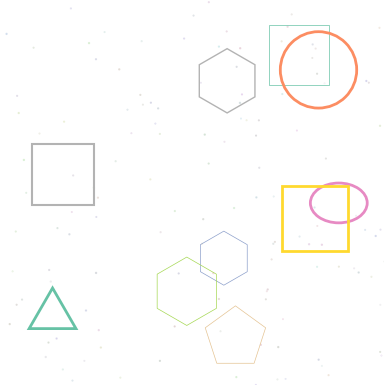[{"shape": "square", "thickness": 0.5, "radius": 0.39, "center": [0.777, 0.856]}, {"shape": "triangle", "thickness": 2, "radius": 0.35, "center": [0.137, 0.182]}, {"shape": "circle", "thickness": 2, "radius": 0.5, "center": [0.827, 0.818]}, {"shape": "hexagon", "thickness": 0.5, "radius": 0.35, "center": [0.581, 0.329]}, {"shape": "oval", "thickness": 2, "radius": 0.37, "center": [0.88, 0.473]}, {"shape": "hexagon", "thickness": 0.5, "radius": 0.44, "center": [0.485, 0.243]}, {"shape": "square", "thickness": 2, "radius": 0.43, "center": [0.818, 0.432]}, {"shape": "pentagon", "thickness": 0.5, "radius": 0.41, "center": [0.612, 0.123]}, {"shape": "hexagon", "thickness": 1, "radius": 0.42, "center": [0.59, 0.79]}, {"shape": "square", "thickness": 1.5, "radius": 0.4, "center": [0.164, 0.547]}]